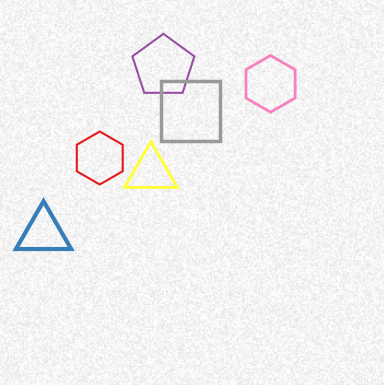[{"shape": "hexagon", "thickness": 1.5, "radius": 0.34, "center": [0.259, 0.59]}, {"shape": "triangle", "thickness": 3, "radius": 0.41, "center": [0.113, 0.395]}, {"shape": "pentagon", "thickness": 1.5, "radius": 0.42, "center": [0.424, 0.827]}, {"shape": "triangle", "thickness": 2, "radius": 0.4, "center": [0.392, 0.553]}, {"shape": "hexagon", "thickness": 2, "radius": 0.37, "center": [0.703, 0.782]}, {"shape": "square", "thickness": 2.5, "radius": 0.39, "center": [0.495, 0.712]}]